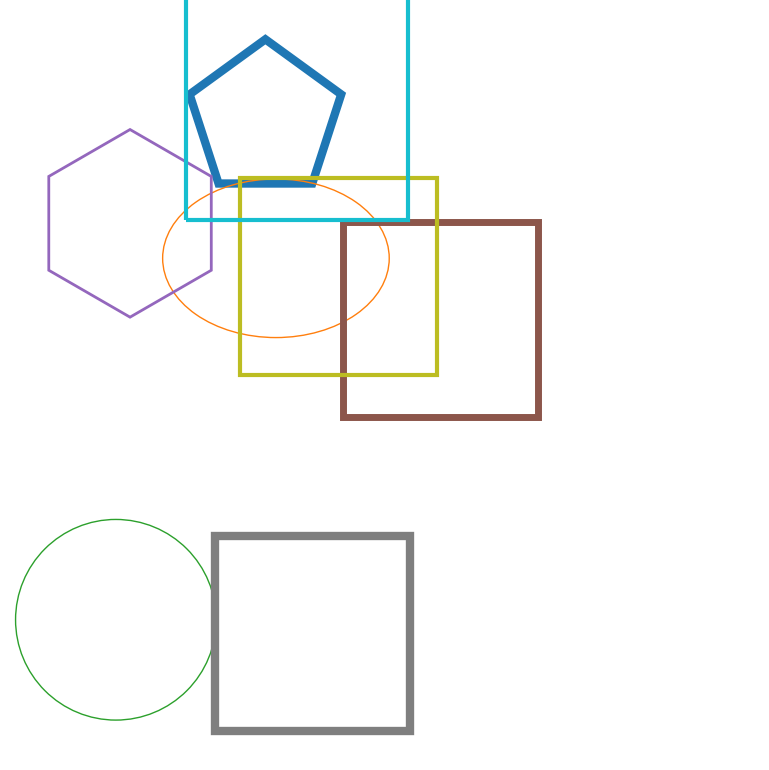[{"shape": "pentagon", "thickness": 3, "radius": 0.52, "center": [0.345, 0.845]}, {"shape": "oval", "thickness": 0.5, "radius": 0.74, "center": [0.358, 0.665]}, {"shape": "circle", "thickness": 0.5, "radius": 0.65, "center": [0.15, 0.195]}, {"shape": "hexagon", "thickness": 1, "radius": 0.61, "center": [0.169, 0.71]}, {"shape": "square", "thickness": 2.5, "radius": 0.63, "center": [0.572, 0.585]}, {"shape": "square", "thickness": 3, "radius": 0.63, "center": [0.406, 0.177]}, {"shape": "square", "thickness": 1.5, "radius": 0.64, "center": [0.439, 0.641]}, {"shape": "square", "thickness": 1.5, "radius": 0.72, "center": [0.385, 0.859]}]